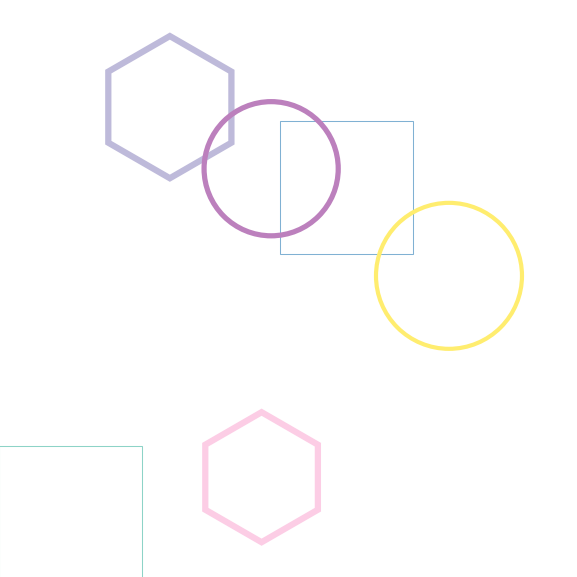[{"shape": "square", "thickness": 0.5, "radius": 0.62, "center": [0.122, 0.103]}, {"shape": "hexagon", "thickness": 3, "radius": 0.62, "center": [0.294, 0.814]}, {"shape": "square", "thickness": 0.5, "radius": 0.58, "center": [0.601, 0.675]}, {"shape": "hexagon", "thickness": 3, "radius": 0.56, "center": [0.453, 0.173]}, {"shape": "circle", "thickness": 2.5, "radius": 0.58, "center": [0.47, 0.707]}, {"shape": "circle", "thickness": 2, "radius": 0.63, "center": [0.777, 0.521]}]